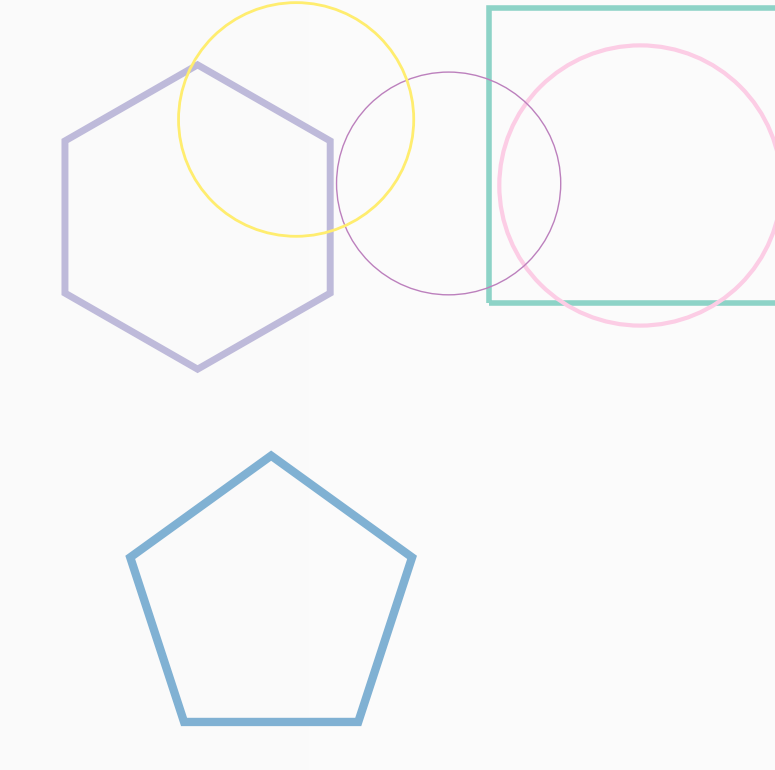[{"shape": "square", "thickness": 2, "radius": 0.96, "center": [0.822, 0.798]}, {"shape": "hexagon", "thickness": 2.5, "radius": 0.99, "center": [0.255, 0.718]}, {"shape": "pentagon", "thickness": 3, "radius": 0.96, "center": [0.35, 0.217]}, {"shape": "circle", "thickness": 1.5, "radius": 0.91, "center": [0.826, 0.759]}, {"shape": "circle", "thickness": 0.5, "radius": 0.72, "center": [0.579, 0.762]}, {"shape": "circle", "thickness": 1, "radius": 0.76, "center": [0.382, 0.845]}]